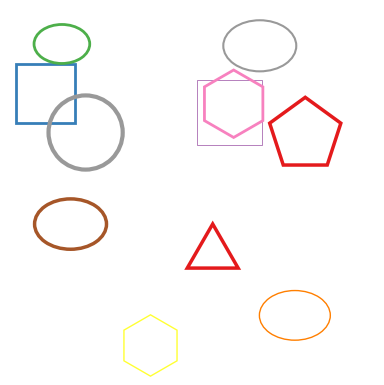[{"shape": "pentagon", "thickness": 2.5, "radius": 0.49, "center": [0.793, 0.65]}, {"shape": "triangle", "thickness": 2.5, "radius": 0.38, "center": [0.552, 0.342]}, {"shape": "square", "thickness": 2, "radius": 0.39, "center": [0.117, 0.757]}, {"shape": "oval", "thickness": 2, "radius": 0.36, "center": [0.161, 0.886]}, {"shape": "square", "thickness": 0.5, "radius": 0.42, "center": [0.596, 0.708]}, {"shape": "oval", "thickness": 1, "radius": 0.46, "center": [0.766, 0.181]}, {"shape": "hexagon", "thickness": 1, "radius": 0.4, "center": [0.391, 0.103]}, {"shape": "oval", "thickness": 2.5, "radius": 0.47, "center": [0.183, 0.418]}, {"shape": "hexagon", "thickness": 2, "radius": 0.44, "center": [0.607, 0.731]}, {"shape": "circle", "thickness": 3, "radius": 0.48, "center": [0.222, 0.656]}, {"shape": "oval", "thickness": 1.5, "radius": 0.47, "center": [0.675, 0.881]}]